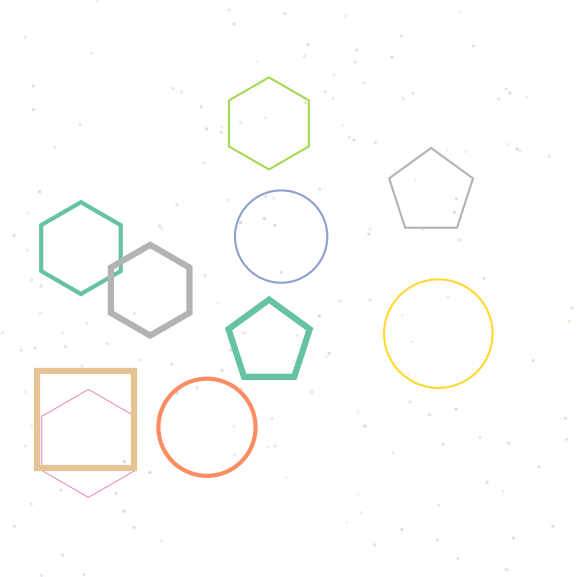[{"shape": "hexagon", "thickness": 2, "radius": 0.4, "center": [0.14, 0.57]}, {"shape": "pentagon", "thickness": 3, "radius": 0.37, "center": [0.466, 0.406]}, {"shape": "circle", "thickness": 2, "radius": 0.42, "center": [0.358, 0.259]}, {"shape": "circle", "thickness": 1, "radius": 0.4, "center": [0.487, 0.589]}, {"shape": "hexagon", "thickness": 0.5, "radius": 0.47, "center": [0.153, 0.231]}, {"shape": "hexagon", "thickness": 1, "radius": 0.4, "center": [0.466, 0.785]}, {"shape": "circle", "thickness": 1, "radius": 0.47, "center": [0.759, 0.421]}, {"shape": "square", "thickness": 3, "radius": 0.42, "center": [0.148, 0.273]}, {"shape": "pentagon", "thickness": 1, "radius": 0.38, "center": [0.746, 0.667]}, {"shape": "hexagon", "thickness": 3, "radius": 0.39, "center": [0.26, 0.497]}]